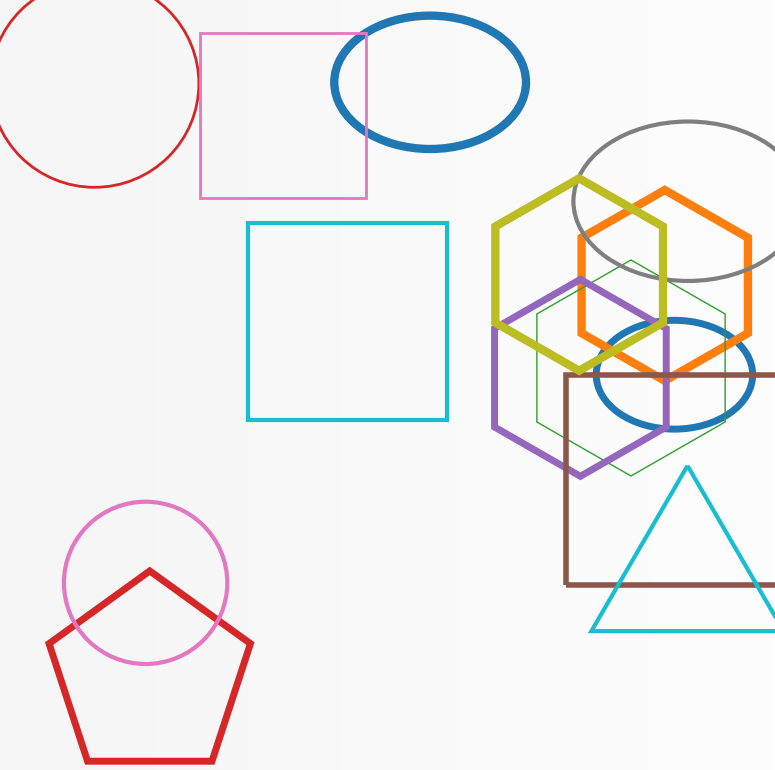[{"shape": "oval", "thickness": 2.5, "radius": 0.5, "center": [0.87, 0.513]}, {"shape": "oval", "thickness": 3, "radius": 0.62, "center": [0.555, 0.893]}, {"shape": "hexagon", "thickness": 3, "radius": 0.62, "center": [0.858, 0.629]}, {"shape": "hexagon", "thickness": 0.5, "radius": 0.7, "center": [0.814, 0.522]}, {"shape": "circle", "thickness": 1, "radius": 0.67, "center": [0.122, 0.891]}, {"shape": "pentagon", "thickness": 2.5, "radius": 0.68, "center": [0.193, 0.122]}, {"shape": "hexagon", "thickness": 2.5, "radius": 0.64, "center": [0.749, 0.509]}, {"shape": "square", "thickness": 2, "radius": 0.68, "center": [0.867, 0.377]}, {"shape": "square", "thickness": 1, "radius": 0.54, "center": [0.366, 0.851]}, {"shape": "circle", "thickness": 1.5, "radius": 0.53, "center": [0.188, 0.243]}, {"shape": "oval", "thickness": 1.5, "radius": 0.74, "center": [0.888, 0.739]}, {"shape": "hexagon", "thickness": 3, "radius": 0.62, "center": [0.747, 0.643]}, {"shape": "square", "thickness": 1.5, "radius": 0.64, "center": [0.448, 0.582]}, {"shape": "triangle", "thickness": 1.5, "radius": 0.72, "center": [0.887, 0.252]}]